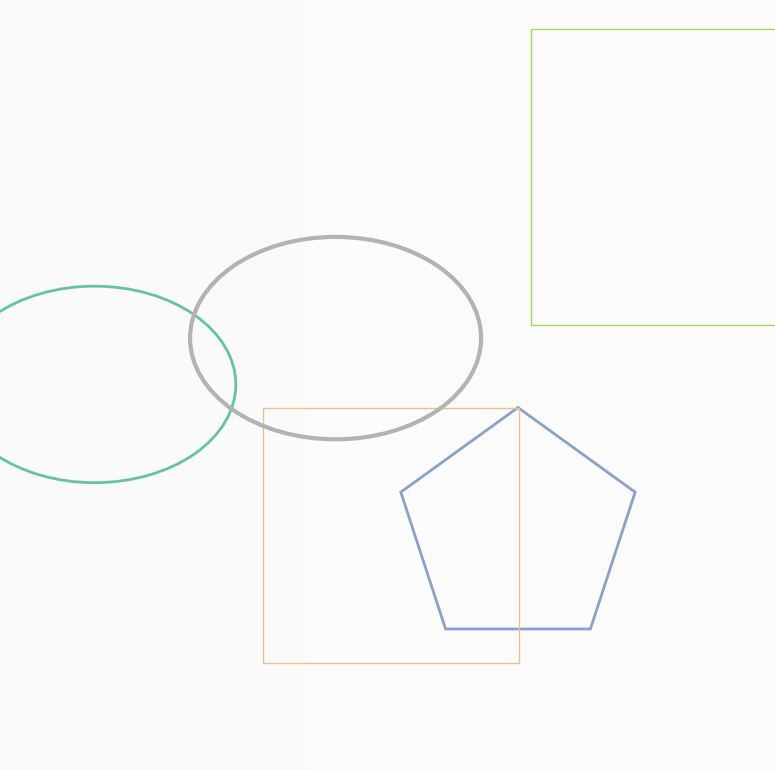[{"shape": "oval", "thickness": 1, "radius": 0.91, "center": [0.122, 0.501]}, {"shape": "pentagon", "thickness": 1, "radius": 0.79, "center": [0.668, 0.312]}, {"shape": "square", "thickness": 0.5, "radius": 0.96, "center": [0.878, 0.77]}, {"shape": "square", "thickness": 0.5, "radius": 0.83, "center": [0.505, 0.304]}, {"shape": "oval", "thickness": 1.5, "radius": 0.94, "center": [0.433, 0.561]}]